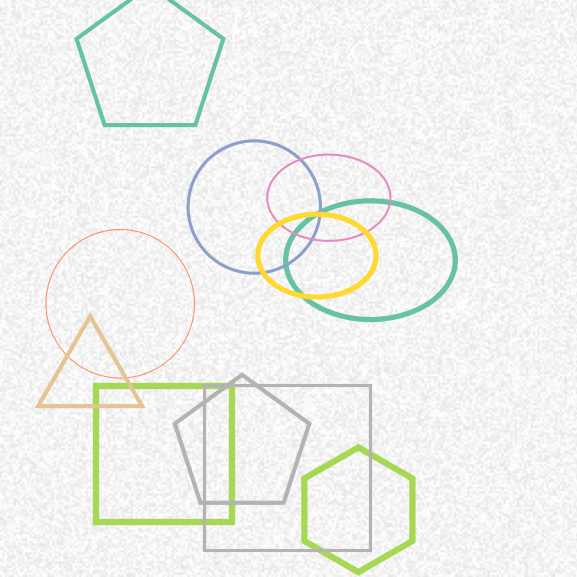[{"shape": "oval", "thickness": 2.5, "radius": 0.73, "center": [0.642, 0.549]}, {"shape": "pentagon", "thickness": 2, "radius": 0.67, "center": [0.26, 0.891]}, {"shape": "circle", "thickness": 0.5, "radius": 0.64, "center": [0.208, 0.473]}, {"shape": "circle", "thickness": 1.5, "radius": 0.57, "center": [0.44, 0.641]}, {"shape": "oval", "thickness": 1, "radius": 0.53, "center": [0.569, 0.657]}, {"shape": "hexagon", "thickness": 3, "radius": 0.54, "center": [0.621, 0.116]}, {"shape": "square", "thickness": 3, "radius": 0.59, "center": [0.284, 0.213]}, {"shape": "oval", "thickness": 2.5, "radius": 0.51, "center": [0.549, 0.556]}, {"shape": "triangle", "thickness": 2, "radius": 0.52, "center": [0.156, 0.348]}, {"shape": "pentagon", "thickness": 2, "radius": 0.61, "center": [0.419, 0.228]}, {"shape": "square", "thickness": 1.5, "radius": 0.72, "center": [0.497, 0.189]}]